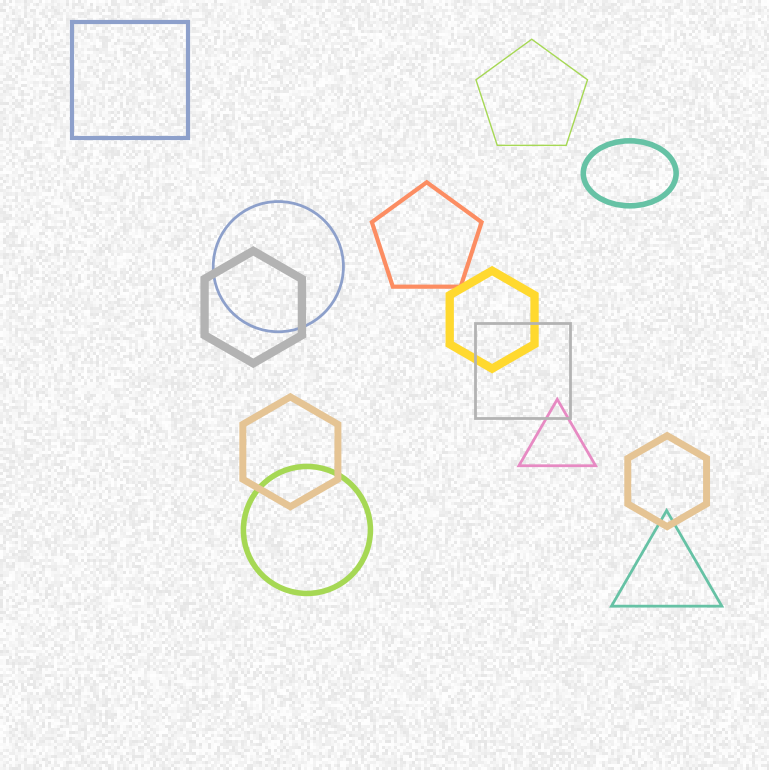[{"shape": "triangle", "thickness": 1, "radius": 0.41, "center": [0.866, 0.254]}, {"shape": "oval", "thickness": 2, "radius": 0.3, "center": [0.818, 0.775]}, {"shape": "pentagon", "thickness": 1.5, "radius": 0.37, "center": [0.554, 0.688]}, {"shape": "square", "thickness": 1.5, "radius": 0.38, "center": [0.169, 0.896]}, {"shape": "circle", "thickness": 1, "radius": 0.42, "center": [0.361, 0.654]}, {"shape": "triangle", "thickness": 1, "radius": 0.29, "center": [0.724, 0.424]}, {"shape": "pentagon", "thickness": 0.5, "radius": 0.38, "center": [0.691, 0.873]}, {"shape": "circle", "thickness": 2, "radius": 0.41, "center": [0.399, 0.312]}, {"shape": "hexagon", "thickness": 3, "radius": 0.32, "center": [0.639, 0.585]}, {"shape": "hexagon", "thickness": 2.5, "radius": 0.3, "center": [0.866, 0.375]}, {"shape": "hexagon", "thickness": 2.5, "radius": 0.36, "center": [0.377, 0.413]}, {"shape": "square", "thickness": 1, "radius": 0.31, "center": [0.678, 0.519]}, {"shape": "hexagon", "thickness": 3, "radius": 0.36, "center": [0.329, 0.601]}]